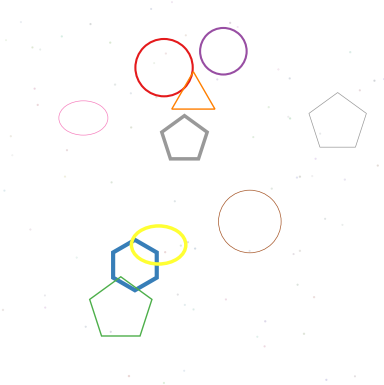[{"shape": "circle", "thickness": 1.5, "radius": 0.37, "center": [0.426, 0.824]}, {"shape": "hexagon", "thickness": 3, "radius": 0.33, "center": [0.35, 0.312]}, {"shape": "pentagon", "thickness": 1, "radius": 0.43, "center": [0.314, 0.196]}, {"shape": "circle", "thickness": 1.5, "radius": 0.3, "center": [0.58, 0.867]}, {"shape": "triangle", "thickness": 1, "radius": 0.32, "center": [0.502, 0.749]}, {"shape": "oval", "thickness": 2.5, "radius": 0.35, "center": [0.412, 0.364]}, {"shape": "circle", "thickness": 0.5, "radius": 0.41, "center": [0.649, 0.425]}, {"shape": "oval", "thickness": 0.5, "radius": 0.32, "center": [0.217, 0.694]}, {"shape": "pentagon", "thickness": 0.5, "radius": 0.39, "center": [0.877, 0.681]}, {"shape": "pentagon", "thickness": 2.5, "radius": 0.31, "center": [0.479, 0.638]}]